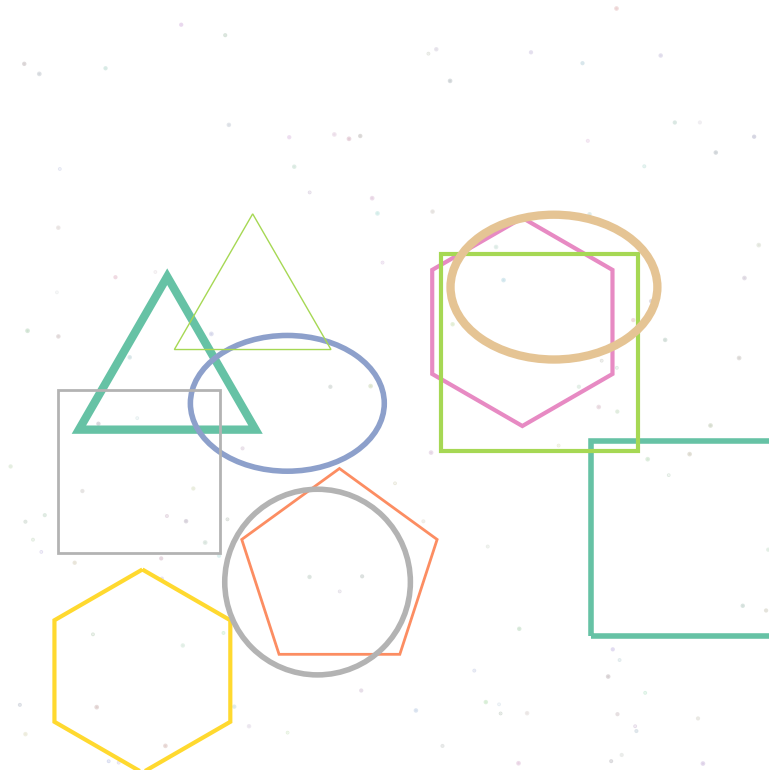[{"shape": "triangle", "thickness": 3, "radius": 0.66, "center": [0.217, 0.508]}, {"shape": "square", "thickness": 2, "radius": 0.63, "center": [0.894, 0.3]}, {"shape": "pentagon", "thickness": 1, "radius": 0.67, "center": [0.441, 0.258]}, {"shape": "oval", "thickness": 2, "radius": 0.63, "center": [0.373, 0.476]}, {"shape": "hexagon", "thickness": 1.5, "radius": 0.68, "center": [0.678, 0.582]}, {"shape": "triangle", "thickness": 0.5, "radius": 0.59, "center": [0.328, 0.605]}, {"shape": "square", "thickness": 1.5, "radius": 0.64, "center": [0.701, 0.542]}, {"shape": "hexagon", "thickness": 1.5, "radius": 0.66, "center": [0.185, 0.129]}, {"shape": "oval", "thickness": 3, "radius": 0.67, "center": [0.719, 0.627]}, {"shape": "circle", "thickness": 2, "radius": 0.6, "center": [0.412, 0.244]}, {"shape": "square", "thickness": 1, "radius": 0.53, "center": [0.18, 0.388]}]